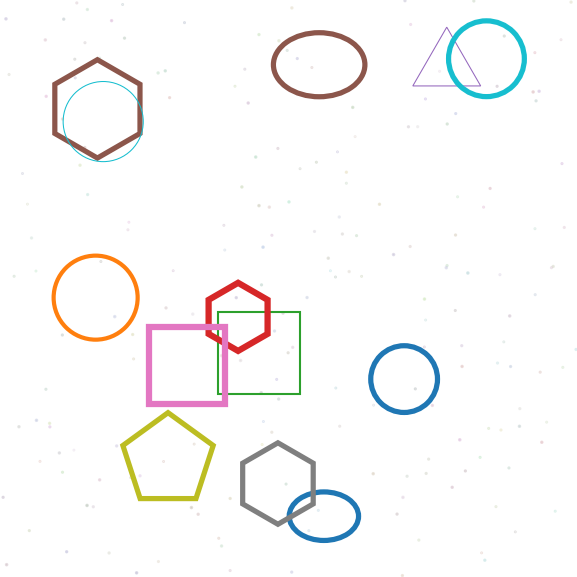[{"shape": "oval", "thickness": 2.5, "radius": 0.3, "center": [0.561, 0.105]}, {"shape": "circle", "thickness": 2.5, "radius": 0.29, "center": [0.7, 0.343]}, {"shape": "circle", "thickness": 2, "radius": 0.36, "center": [0.166, 0.484]}, {"shape": "square", "thickness": 1, "radius": 0.36, "center": [0.448, 0.388]}, {"shape": "hexagon", "thickness": 3, "radius": 0.29, "center": [0.412, 0.45]}, {"shape": "triangle", "thickness": 0.5, "radius": 0.34, "center": [0.774, 0.884]}, {"shape": "oval", "thickness": 2.5, "radius": 0.4, "center": [0.553, 0.887]}, {"shape": "hexagon", "thickness": 2.5, "radius": 0.43, "center": [0.169, 0.811]}, {"shape": "square", "thickness": 3, "radius": 0.33, "center": [0.324, 0.367]}, {"shape": "hexagon", "thickness": 2.5, "radius": 0.35, "center": [0.481, 0.162]}, {"shape": "pentagon", "thickness": 2.5, "radius": 0.41, "center": [0.291, 0.202]}, {"shape": "circle", "thickness": 2.5, "radius": 0.33, "center": [0.842, 0.897]}, {"shape": "circle", "thickness": 0.5, "radius": 0.35, "center": [0.179, 0.789]}]